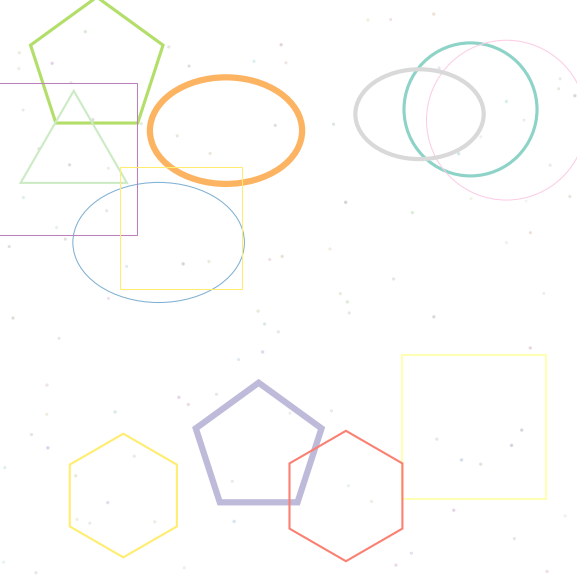[{"shape": "circle", "thickness": 1.5, "radius": 0.58, "center": [0.815, 0.81]}, {"shape": "square", "thickness": 1, "radius": 0.62, "center": [0.821, 0.26]}, {"shape": "pentagon", "thickness": 3, "radius": 0.57, "center": [0.448, 0.222]}, {"shape": "hexagon", "thickness": 1, "radius": 0.56, "center": [0.599, 0.14]}, {"shape": "oval", "thickness": 0.5, "radius": 0.74, "center": [0.275, 0.579]}, {"shape": "oval", "thickness": 3, "radius": 0.66, "center": [0.391, 0.773]}, {"shape": "pentagon", "thickness": 1.5, "radius": 0.6, "center": [0.168, 0.884]}, {"shape": "circle", "thickness": 0.5, "radius": 0.69, "center": [0.877, 0.791]}, {"shape": "oval", "thickness": 2, "radius": 0.56, "center": [0.726, 0.801]}, {"shape": "square", "thickness": 0.5, "radius": 0.66, "center": [0.104, 0.724]}, {"shape": "triangle", "thickness": 1, "radius": 0.53, "center": [0.128, 0.736]}, {"shape": "square", "thickness": 0.5, "radius": 0.53, "center": [0.313, 0.605]}, {"shape": "hexagon", "thickness": 1, "radius": 0.54, "center": [0.214, 0.141]}]